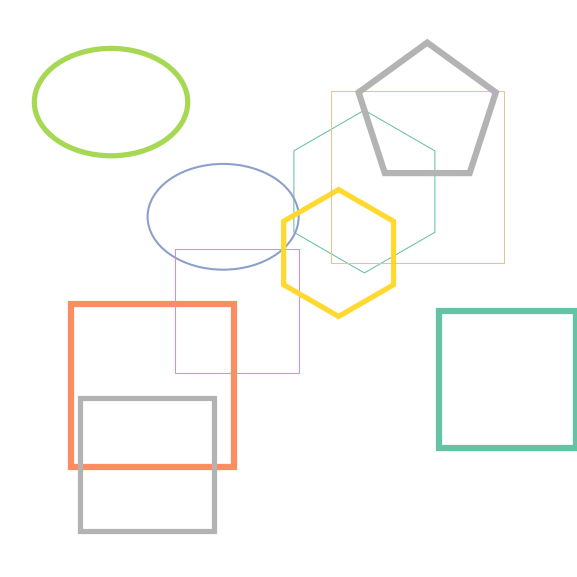[{"shape": "square", "thickness": 3, "radius": 0.59, "center": [0.879, 0.341]}, {"shape": "hexagon", "thickness": 0.5, "radius": 0.7, "center": [0.631, 0.667]}, {"shape": "square", "thickness": 3, "radius": 0.71, "center": [0.264, 0.331]}, {"shape": "oval", "thickness": 1, "radius": 0.65, "center": [0.386, 0.624]}, {"shape": "square", "thickness": 0.5, "radius": 0.54, "center": [0.41, 0.461]}, {"shape": "oval", "thickness": 2.5, "radius": 0.66, "center": [0.192, 0.822]}, {"shape": "hexagon", "thickness": 2.5, "radius": 0.55, "center": [0.586, 0.561]}, {"shape": "square", "thickness": 0.5, "radius": 0.75, "center": [0.722, 0.693]}, {"shape": "square", "thickness": 2.5, "radius": 0.58, "center": [0.254, 0.195]}, {"shape": "pentagon", "thickness": 3, "radius": 0.62, "center": [0.74, 0.8]}]